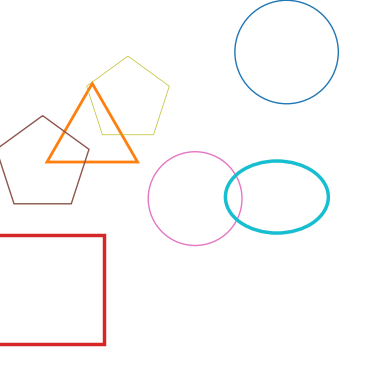[{"shape": "circle", "thickness": 1, "radius": 0.67, "center": [0.744, 0.865]}, {"shape": "triangle", "thickness": 2, "radius": 0.68, "center": [0.24, 0.647]}, {"shape": "square", "thickness": 2.5, "radius": 0.71, "center": [0.129, 0.248]}, {"shape": "pentagon", "thickness": 1, "radius": 0.63, "center": [0.111, 0.573]}, {"shape": "circle", "thickness": 1, "radius": 0.61, "center": [0.507, 0.484]}, {"shape": "pentagon", "thickness": 0.5, "radius": 0.56, "center": [0.332, 0.741]}, {"shape": "oval", "thickness": 2.5, "radius": 0.67, "center": [0.719, 0.488]}]